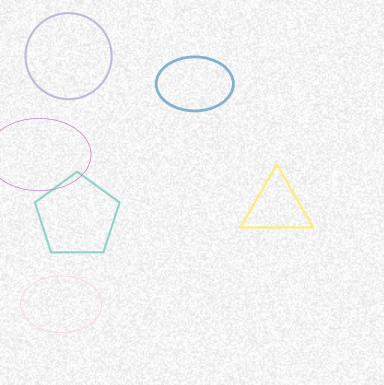[{"shape": "pentagon", "thickness": 1.5, "radius": 0.58, "center": [0.201, 0.438]}, {"shape": "circle", "thickness": 1.5, "radius": 0.56, "center": [0.178, 0.854]}, {"shape": "oval", "thickness": 2, "radius": 0.5, "center": [0.506, 0.782]}, {"shape": "oval", "thickness": 0.5, "radius": 0.53, "center": [0.159, 0.21]}, {"shape": "oval", "thickness": 0.5, "radius": 0.67, "center": [0.102, 0.599]}, {"shape": "triangle", "thickness": 1.5, "radius": 0.55, "center": [0.719, 0.464]}]